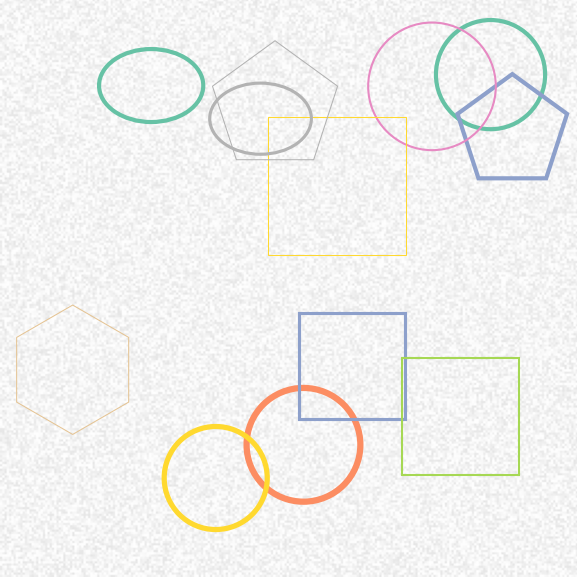[{"shape": "oval", "thickness": 2, "radius": 0.45, "center": [0.262, 0.851]}, {"shape": "circle", "thickness": 2, "radius": 0.47, "center": [0.849, 0.87]}, {"shape": "circle", "thickness": 3, "radius": 0.49, "center": [0.525, 0.229]}, {"shape": "pentagon", "thickness": 2, "radius": 0.5, "center": [0.887, 0.771]}, {"shape": "square", "thickness": 1.5, "radius": 0.46, "center": [0.609, 0.365]}, {"shape": "circle", "thickness": 1, "radius": 0.55, "center": [0.748, 0.85]}, {"shape": "square", "thickness": 1, "radius": 0.51, "center": [0.797, 0.278]}, {"shape": "circle", "thickness": 2.5, "radius": 0.45, "center": [0.374, 0.171]}, {"shape": "square", "thickness": 0.5, "radius": 0.6, "center": [0.584, 0.677]}, {"shape": "hexagon", "thickness": 0.5, "radius": 0.56, "center": [0.126, 0.359]}, {"shape": "oval", "thickness": 1.5, "radius": 0.44, "center": [0.451, 0.794]}, {"shape": "pentagon", "thickness": 0.5, "radius": 0.57, "center": [0.476, 0.815]}]